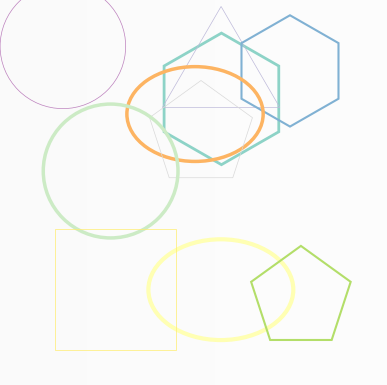[{"shape": "hexagon", "thickness": 2, "radius": 0.85, "center": [0.571, 0.743]}, {"shape": "oval", "thickness": 3, "radius": 0.93, "center": [0.57, 0.248]}, {"shape": "triangle", "thickness": 0.5, "radius": 0.87, "center": [0.571, 0.808]}, {"shape": "hexagon", "thickness": 1.5, "radius": 0.72, "center": [0.748, 0.816]}, {"shape": "oval", "thickness": 2.5, "radius": 0.88, "center": [0.503, 0.704]}, {"shape": "pentagon", "thickness": 1.5, "radius": 0.68, "center": [0.777, 0.226]}, {"shape": "pentagon", "thickness": 0.5, "radius": 0.7, "center": [0.519, 0.651]}, {"shape": "circle", "thickness": 0.5, "radius": 0.81, "center": [0.162, 0.88]}, {"shape": "circle", "thickness": 2.5, "radius": 0.87, "center": [0.286, 0.556]}, {"shape": "square", "thickness": 0.5, "radius": 0.79, "center": [0.298, 0.249]}]